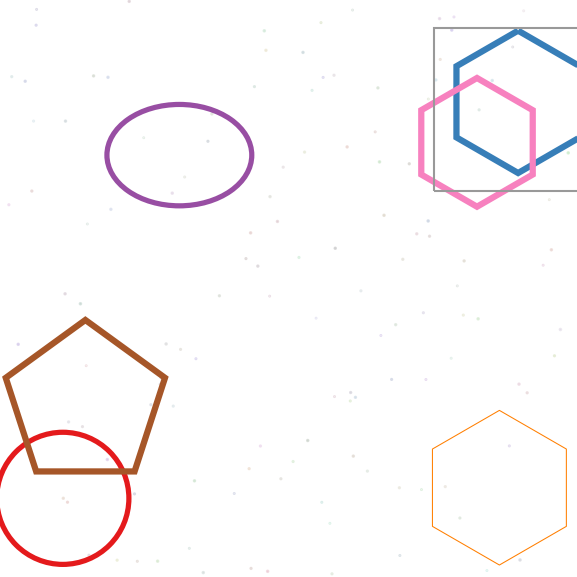[{"shape": "circle", "thickness": 2.5, "radius": 0.57, "center": [0.109, 0.136]}, {"shape": "hexagon", "thickness": 3, "radius": 0.62, "center": [0.897, 0.823]}, {"shape": "oval", "thickness": 2.5, "radius": 0.63, "center": [0.311, 0.73]}, {"shape": "hexagon", "thickness": 0.5, "radius": 0.67, "center": [0.865, 0.155]}, {"shape": "pentagon", "thickness": 3, "radius": 0.72, "center": [0.148, 0.3]}, {"shape": "hexagon", "thickness": 3, "radius": 0.56, "center": [0.826, 0.753]}, {"shape": "square", "thickness": 1, "radius": 0.71, "center": [0.892, 0.809]}]